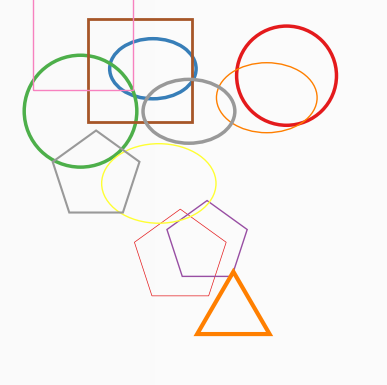[{"shape": "circle", "thickness": 2.5, "radius": 0.64, "center": [0.739, 0.803]}, {"shape": "pentagon", "thickness": 0.5, "radius": 0.62, "center": [0.465, 0.332]}, {"shape": "oval", "thickness": 2.5, "radius": 0.56, "center": [0.395, 0.821]}, {"shape": "circle", "thickness": 2.5, "radius": 0.73, "center": [0.208, 0.711]}, {"shape": "pentagon", "thickness": 1, "radius": 0.54, "center": [0.534, 0.37]}, {"shape": "oval", "thickness": 1, "radius": 0.65, "center": [0.688, 0.746]}, {"shape": "triangle", "thickness": 3, "radius": 0.54, "center": [0.602, 0.186]}, {"shape": "oval", "thickness": 1, "radius": 0.74, "center": [0.41, 0.523]}, {"shape": "square", "thickness": 2, "radius": 0.67, "center": [0.362, 0.817]}, {"shape": "square", "thickness": 1, "radius": 0.65, "center": [0.214, 0.895]}, {"shape": "oval", "thickness": 2.5, "radius": 0.59, "center": [0.488, 0.711]}, {"shape": "pentagon", "thickness": 1.5, "radius": 0.59, "center": [0.248, 0.543]}]